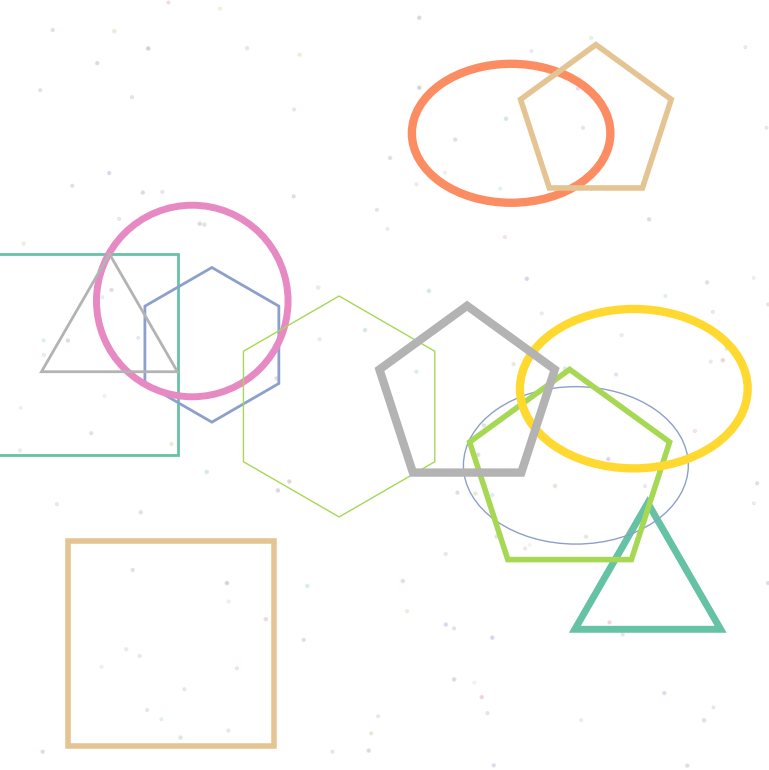[{"shape": "square", "thickness": 1, "radius": 0.65, "center": [0.101, 0.539]}, {"shape": "triangle", "thickness": 2.5, "radius": 0.55, "center": [0.841, 0.237]}, {"shape": "oval", "thickness": 3, "radius": 0.64, "center": [0.664, 0.827]}, {"shape": "oval", "thickness": 0.5, "radius": 0.73, "center": [0.748, 0.396]}, {"shape": "hexagon", "thickness": 1, "radius": 0.5, "center": [0.275, 0.552]}, {"shape": "circle", "thickness": 2.5, "radius": 0.62, "center": [0.25, 0.609]}, {"shape": "hexagon", "thickness": 0.5, "radius": 0.72, "center": [0.44, 0.472]}, {"shape": "pentagon", "thickness": 2, "radius": 0.68, "center": [0.74, 0.384]}, {"shape": "oval", "thickness": 3, "radius": 0.74, "center": [0.823, 0.495]}, {"shape": "pentagon", "thickness": 2, "radius": 0.51, "center": [0.774, 0.839]}, {"shape": "square", "thickness": 2, "radius": 0.67, "center": [0.222, 0.164]}, {"shape": "triangle", "thickness": 1, "radius": 0.51, "center": [0.142, 0.568]}, {"shape": "pentagon", "thickness": 3, "radius": 0.6, "center": [0.607, 0.483]}]